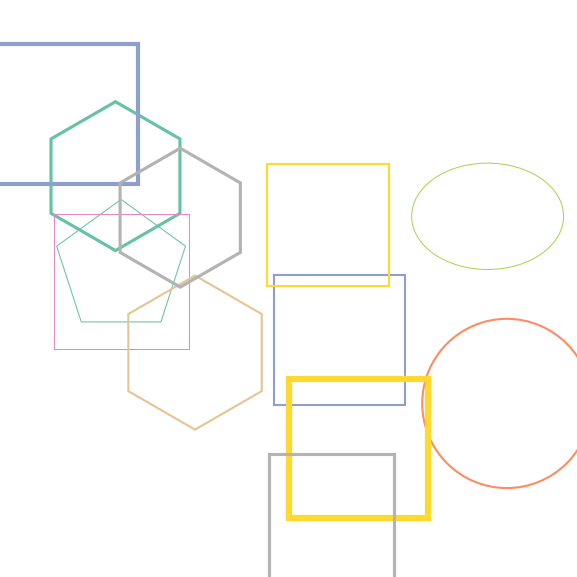[{"shape": "pentagon", "thickness": 0.5, "radius": 0.59, "center": [0.21, 0.537]}, {"shape": "hexagon", "thickness": 1.5, "radius": 0.64, "center": [0.2, 0.694]}, {"shape": "circle", "thickness": 1, "radius": 0.73, "center": [0.878, 0.301]}, {"shape": "square", "thickness": 1, "radius": 0.57, "center": [0.588, 0.41]}, {"shape": "square", "thickness": 2, "radius": 0.61, "center": [0.117, 0.802]}, {"shape": "square", "thickness": 0.5, "radius": 0.58, "center": [0.21, 0.511]}, {"shape": "oval", "thickness": 0.5, "radius": 0.66, "center": [0.844, 0.625]}, {"shape": "square", "thickness": 1, "radius": 0.53, "center": [0.568, 0.61]}, {"shape": "square", "thickness": 3, "radius": 0.6, "center": [0.621, 0.222]}, {"shape": "hexagon", "thickness": 1, "radius": 0.67, "center": [0.338, 0.389]}, {"shape": "square", "thickness": 1.5, "radius": 0.54, "center": [0.574, 0.105]}, {"shape": "hexagon", "thickness": 1.5, "radius": 0.6, "center": [0.312, 0.622]}]